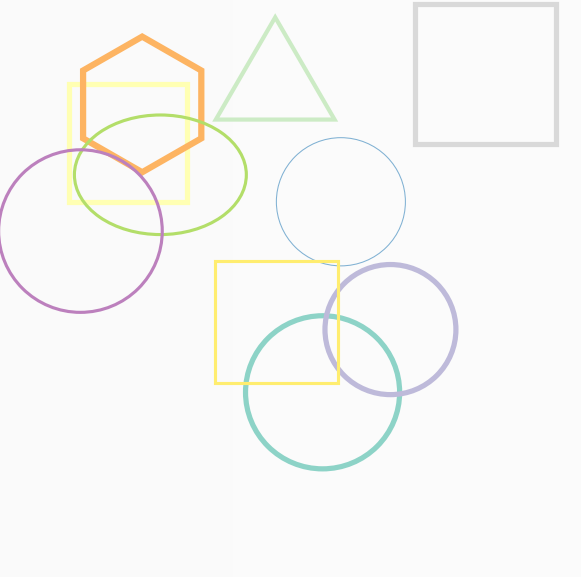[{"shape": "circle", "thickness": 2.5, "radius": 0.66, "center": [0.555, 0.32]}, {"shape": "square", "thickness": 2.5, "radius": 0.51, "center": [0.22, 0.751]}, {"shape": "circle", "thickness": 2.5, "radius": 0.56, "center": [0.672, 0.428]}, {"shape": "circle", "thickness": 0.5, "radius": 0.55, "center": [0.586, 0.65]}, {"shape": "hexagon", "thickness": 3, "radius": 0.59, "center": [0.245, 0.818]}, {"shape": "oval", "thickness": 1.5, "radius": 0.74, "center": [0.276, 0.696]}, {"shape": "square", "thickness": 2.5, "radius": 0.61, "center": [0.835, 0.871]}, {"shape": "circle", "thickness": 1.5, "radius": 0.7, "center": [0.138, 0.599]}, {"shape": "triangle", "thickness": 2, "radius": 0.59, "center": [0.473, 0.851]}, {"shape": "square", "thickness": 1.5, "radius": 0.53, "center": [0.476, 0.441]}]